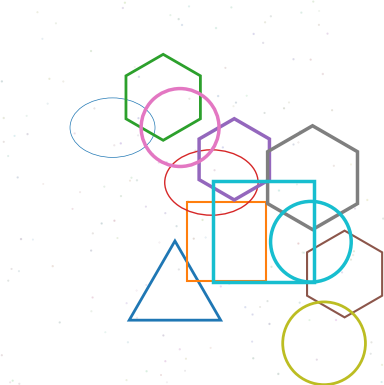[{"shape": "triangle", "thickness": 2, "radius": 0.69, "center": [0.454, 0.237]}, {"shape": "oval", "thickness": 0.5, "radius": 0.55, "center": [0.292, 0.668]}, {"shape": "square", "thickness": 1.5, "radius": 0.52, "center": [0.588, 0.373]}, {"shape": "hexagon", "thickness": 2, "radius": 0.56, "center": [0.424, 0.747]}, {"shape": "oval", "thickness": 1, "radius": 0.61, "center": [0.549, 0.526]}, {"shape": "hexagon", "thickness": 2.5, "radius": 0.53, "center": [0.608, 0.586]}, {"shape": "hexagon", "thickness": 1.5, "radius": 0.56, "center": [0.895, 0.288]}, {"shape": "circle", "thickness": 2.5, "radius": 0.51, "center": [0.468, 0.669]}, {"shape": "hexagon", "thickness": 2.5, "radius": 0.67, "center": [0.812, 0.539]}, {"shape": "circle", "thickness": 2, "radius": 0.54, "center": [0.842, 0.108]}, {"shape": "circle", "thickness": 2.5, "radius": 0.52, "center": [0.808, 0.372]}, {"shape": "square", "thickness": 2.5, "radius": 0.66, "center": [0.685, 0.4]}]